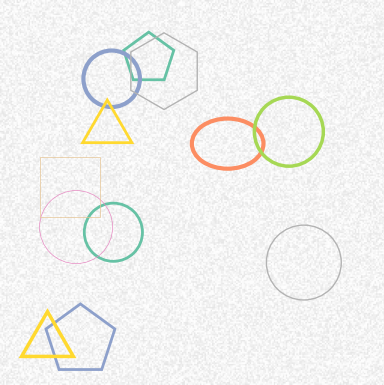[{"shape": "pentagon", "thickness": 2, "radius": 0.34, "center": [0.386, 0.848]}, {"shape": "circle", "thickness": 2, "radius": 0.38, "center": [0.294, 0.397]}, {"shape": "oval", "thickness": 3, "radius": 0.47, "center": [0.591, 0.627]}, {"shape": "pentagon", "thickness": 2, "radius": 0.47, "center": [0.209, 0.116]}, {"shape": "circle", "thickness": 3, "radius": 0.37, "center": [0.29, 0.795]}, {"shape": "circle", "thickness": 0.5, "radius": 0.47, "center": [0.198, 0.41]}, {"shape": "circle", "thickness": 2.5, "radius": 0.45, "center": [0.75, 0.658]}, {"shape": "triangle", "thickness": 2, "radius": 0.37, "center": [0.279, 0.666]}, {"shape": "triangle", "thickness": 2.5, "radius": 0.39, "center": [0.123, 0.113]}, {"shape": "square", "thickness": 0.5, "radius": 0.39, "center": [0.181, 0.515]}, {"shape": "hexagon", "thickness": 1, "radius": 0.5, "center": [0.426, 0.815]}, {"shape": "circle", "thickness": 1, "radius": 0.49, "center": [0.789, 0.318]}]